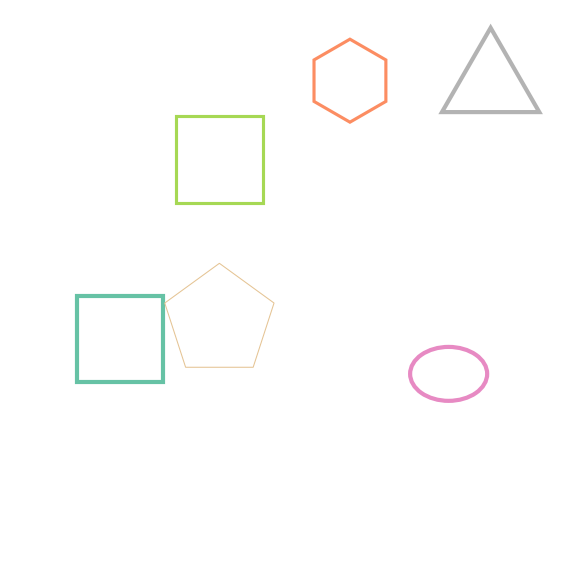[{"shape": "square", "thickness": 2, "radius": 0.37, "center": [0.207, 0.413]}, {"shape": "hexagon", "thickness": 1.5, "radius": 0.36, "center": [0.606, 0.859]}, {"shape": "oval", "thickness": 2, "radius": 0.33, "center": [0.777, 0.352]}, {"shape": "square", "thickness": 1.5, "radius": 0.38, "center": [0.379, 0.723]}, {"shape": "pentagon", "thickness": 0.5, "radius": 0.5, "center": [0.38, 0.444]}, {"shape": "triangle", "thickness": 2, "radius": 0.49, "center": [0.85, 0.854]}]